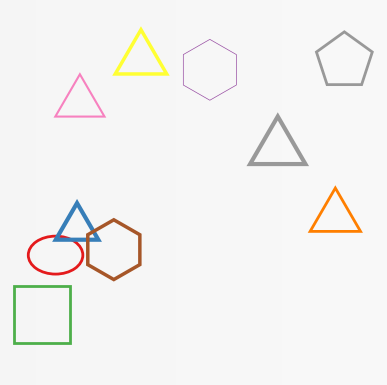[{"shape": "oval", "thickness": 2, "radius": 0.35, "center": [0.143, 0.337]}, {"shape": "triangle", "thickness": 3, "radius": 0.32, "center": [0.199, 0.409]}, {"shape": "square", "thickness": 2, "radius": 0.36, "center": [0.108, 0.183]}, {"shape": "hexagon", "thickness": 0.5, "radius": 0.4, "center": [0.542, 0.819]}, {"shape": "triangle", "thickness": 2, "radius": 0.38, "center": [0.865, 0.437]}, {"shape": "triangle", "thickness": 2.5, "radius": 0.38, "center": [0.364, 0.846]}, {"shape": "hexagon", "thickness": 2.5, "radius": 0.39, "center": [0.294, 0.351]}, {"shape": "triangle", "thickness": 1.5, "radius": 0.37, "center": [0.206, 0.734]}, {"shape": "triangle", "thickness": 3, "radius": 0.41, "center": [0.717, 0.615]}, {"shape": "pentagon", "thickness": 2, "radius": 0.38, "center": [0.889, 0.841]}]